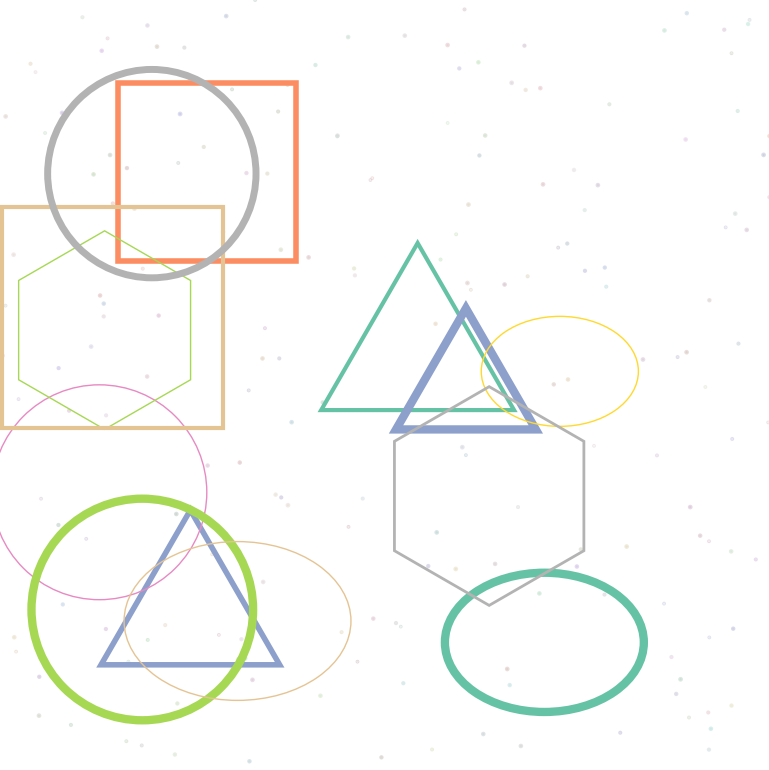[{"shape": "oval", "thickness": 3, "radius": 0.65, "center": [0.707, 0.166]}, {"shape": "triangle", "thickness": 1.5, "radius": 0.72, "center": [0.542, 0.54]}, {"shape": "square", "thickness": 2, "radius": 0.58, "center": [0.269, 0.777]}, {"shape": "triangle", "thickness": 2, "radius": 0.67, "center": [0.247, 0.204]}, {"shape": "triangle", "thickness": 3, "radius": 0.52, "center": [0.605, 0.495]}, {"shape": "circle", "thickness": 0.5, "radius": 0.7, "center": [0.129, 0.361]}, {"shape": "hexagon", "thickness": 0.5, "radius": 0.64, "center": [0.136, 0.571]}, {"shape": "circle", "thickness": 3, "radius": 0.72, "center": [0.185, 0.208]}, {"shape": "oval", "thickness": 0.5, "radius": 0.51, "center": [0.727, 0.518]}, {"shape": "square", "thickness": 1.5, "radius": 0.72, "center": [0.146, 0.588]}, {"shape": "oval", "thickness": 0.5, "radius": 0.74, "center": [0.308, 0.194]}, {"shape": "circle", "thickness": 2.5, "radius": 0.68, "center": [0.197, 0.775]}, {"shape": "hexagon", "thickness": 1, "radius": 0.71, "center": [0.635, 0.356]}]